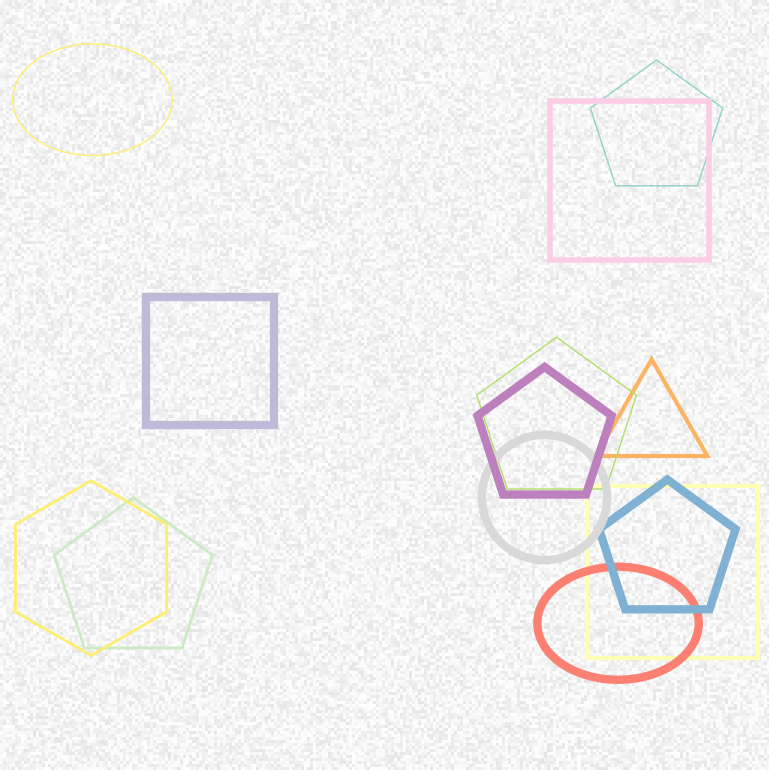[{"shape": "pentagon", "thickness": 0.5, "radius": 0.45, "center": [0.853, 0.832]}, {"shape": "square", "thickness": 1.5, "radius": 0.56, "center": [0.873, 0.257]}, {"shape": "square", "thickness": 3, "radius": 0.42, "center": [0.273, 0.531]}, {"shape": "oval", "thickness": 3, "radius": 0.52, "center": [0.803, 0.191]}, {"shape": "pentagon", "thickness": 3, "radius": 0.47, "center": [0.867, 0.284]}, {"shape": "triangle", "thickness": 1.5, "radius": 0.42, "center": [0.846, 0.45]}, {"shape": "pentagon", "thickness": 0.5, "radius": 0.55, "center": [0.723, 0.453]}, {"shape": "square", "thickness": 2, "radius": 0.51, "center": [0.817, 0.766]}, {"shape": "circle", "thickness": 3, "radius": 0.41, "center": [0.707, 0.354]}, {"shape": "pentagon", "thickness": 3, "radius": 0.46, "center": [0.707, 0.432]}, {"shape": "pentagon", "thickness": 1, "radius": 0.54, "center": [0.173, 0.246]}, {"shape": "hexagon", "thickness": 1, "radius": 0.57, "center": [0.118, 0.262]}, {"shape": "oval", "thickness": 0.5, "radius": 0.52, "center": [0.12, 0.871]}]